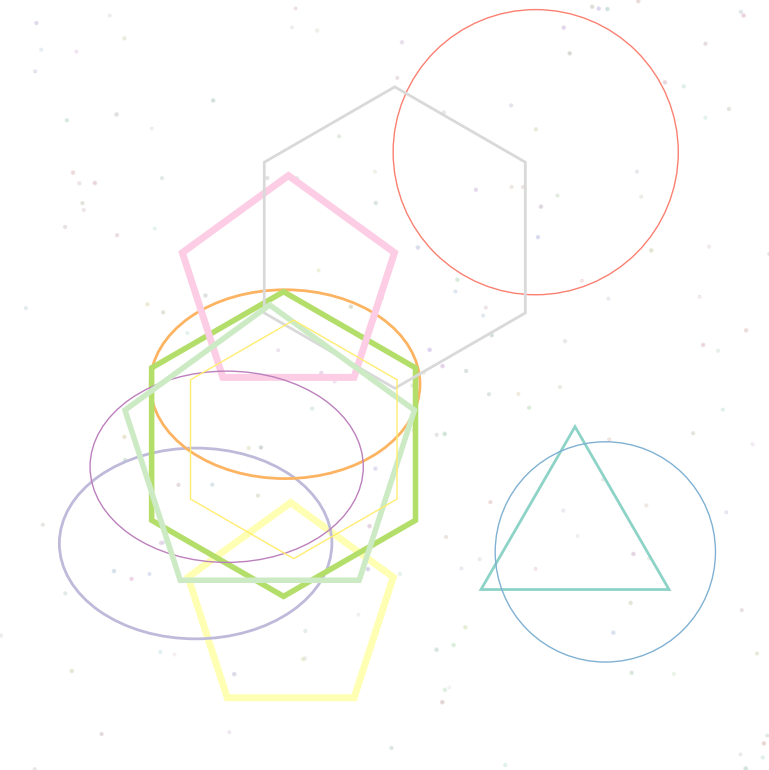[{"shape": "triangle", "thickness": 1, "radius": 0.7, "center": [0.747, 0.305]}, {"shape": "pentagon", "thickness": 2.5, "radius": 0.7, "center": [0.377, 0.207]}, {"shape": "oval", "thickness": 1, "radius": 0.88, "center": [0.254, 0.294]}, {"shape": "circle", "thickness": 0.5, "radius": 0.93, "center": [0.696, 0.802]}, {"shape": "circle", "thickness": 0.5, "radius": 0.72, "center": [0.786, 0.283]}, {"shape": "oval", "thickness": 1, "radius": 0.88, "center": [0.37, 0.501]}, {"shape": "hexagon", "thickness": 2, "radius": 0.99, "center": [0.368, 0.423]}, {"shape": "pentagon", "thickness": 2.5, "radius": 0.72, "center": [0.375, 0.627]}, {"shape": "hexagon", "thickness": 1, "radius": 0.98, "center": [0.513, 0.691]}, {"shape": "oval", "thickness": 0.5, "radius": 0.89, "center": [0.294, 0.394]}, {"shape": "pentagon", "thickness": 2, "radius": 0.99, "center": [0.35, 0.406]}, {"shape": "hexagon", "thickness": 0.5, "radius": 0.77, "center": [0.382, 0.429]}]